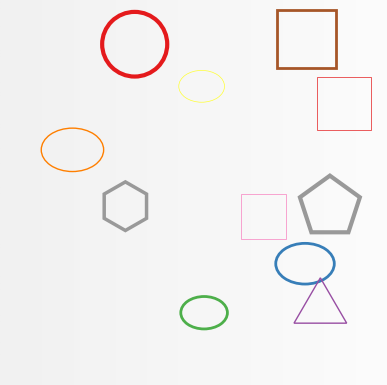[{"shape": "square", "thickness": 0.5, "radius": 0.35, "center": [0.887, 0.731]}, {"shape": "circle", "thickness": 3, "radius": 0.42, "center": [0.348, 0.885]}, {"shape": "oval", "thickness": 2, "radius": 0.38, "center": [0.787, 0.315]}, {"shape": "oval", "thickness": 2, "radius": 0.3, "center": [0.527, 0.188]}, {"shape": "triangle", "thickness": 1, "radius": 0.39, "center": [0.827, 0.2]}, {"shape": "oval", "thickness": 1, "radius": 0.4, "center": [0.187, 0.611]}, {"shape": "oval", "thickness": 0.5, "radius": 0.3, "center": [0.52, 0.776]}, {"shape": "square", "thickness": 2, "radius": 0.38, "center": [0.791, 0.899]}, {"shape": "square", "thickness": 0.5, "radius": 0.29, "center": [0.68, 0.438]}, {"shape": "pentagon", "thickness": 3, "radius": 0.41, "center": [0.851, 0.462]}, {"shape": "hexagon", "thickness": 2.5, "radius": 0.32, "center": [0.324, 0.464]}]